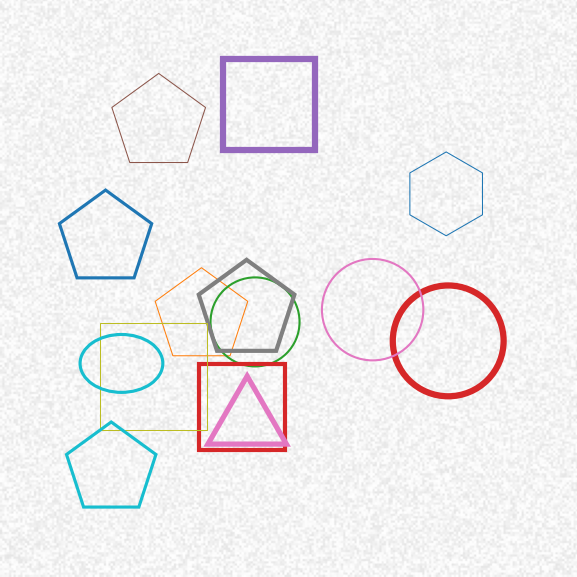[{"shape": "pentagon", "thickness": 1.5, "radius": 0.42, "center": [0.183, 0.586]}, {"shape": "hexagon", "thickness": 0.5, "radius": 0.36, "center": [0.773, 0.663]}, {"shape": "pentagon", "thickness": 0.5, "radius": 0.42, "center": [0.349, 0.451]}, {"shape": "circle", "thickness": 1, "radius": 0.39, "center": [0.442, 0.442]}, {"shape": "circle", "thickness": 3, "radius": 0.48, "center": [0.776, 0.409]}, {"shape": "square", "thickness": 2, "radius": 0.37, "center": [0.419, 0.294]}, {"shape": "square", "thickness": 3, "radius": 0.4, "center": [0.466, 0.818]}, {"shape": "pentagon", "thickness": 0.5, "radius": 0.43, "center": [0.275, 0.787]}, {"shape": "triangle", "thickness": 2.5, "radius": 0.39, "center": [0.428, 0.269]}, {"shape": "circle", "thickness": 1, "radius": 0.44, "center": [0.645, 0.463]}, {"shape": "pentagon", "thickness": 2, "radius": 0.44, "center": [0.427, 0.462]}, {"shape": "square", "thickness": 0.5, "radius": 0.46, "center": [0.266, 0.348]}, {"shape": "pentagon", "thickness": 1.5, "radius": 0.41, "center": [0.193, 0.187]}, {"shape": "oval", "thickness": 1.5, "radius": 0.36, "center": [0.21, 0.37]}]